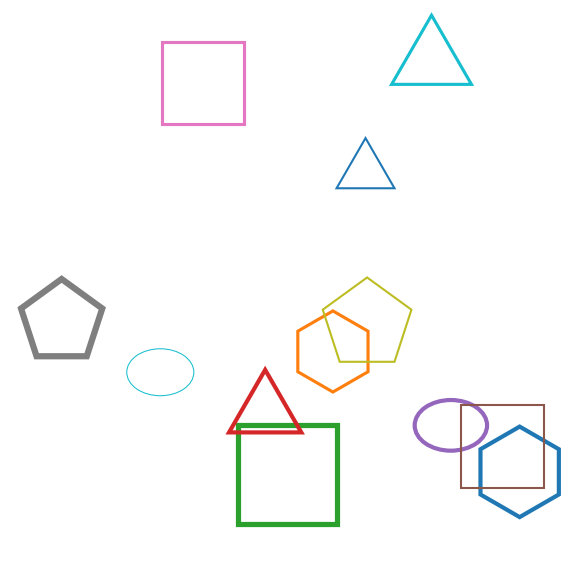[{"shape": "hexagon", "thickness": 2, "radius": 0.39, "center": [0.9, 0.182]}, {"shape": "triangle", "thickness": 1, "radius": 0.29, "center": [0.633, 0.702]}, {"shape": "hexagon", "thickness": 1.5, "radius": 0.35, "center": [0.576, 0.391]}, {"shape": "square", "thickness": 2.5, "radius": 0.43, "center": [0.498, 0.178]}, {"shape": "triangle", "thickness": 2, "radius": 0.36, "center": [0.459, 0.286]}, {"shape": "oval", "thickness": 2, "radius": 0.31, "center": [0.781, 0.263]}, {"shape": "square", "thickness": 1, "radius": 0.36, "center": [0.87, 0.226]}, {"shape": "square", "thickness": 1.5, "radius": 0.35, "center": [0.352, 0.856]}, {"shape": "pentagon", "thickness": 3, "radius": 0.37, "center": [0.107, 0.442]}, {"shape": "pentagon", "thickness": 1, "radius": 0.4, "center": [0.636, 0.438]}, {"shape": "triangle", "thickness": 1.5, "radius": 0.4, "center": [0.747, 0.893]}, {"shape": "oval", "thickness": 0.5, "radius": 0.29, "center": [0.278, 0.355]}]